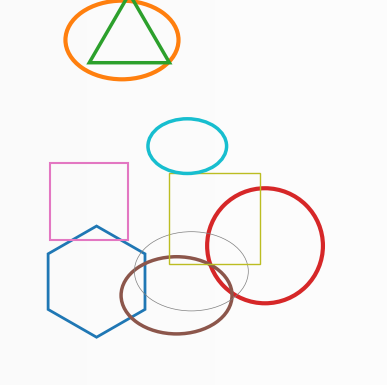[{"shape": "hexagon", "thickness": 2, "radius": 0.72, "center": [0.249, 0.268]}, {"shape": "oval", "thickness": 3, "radius": 0.73, "center": [0.315, 0.896]}, {"shape": "triangle", "thickness": 2.5, "radius": 0.6, "center": [0.334, 0.897]}, {"shape": "circle", "thickness": 3, "radius": 0.75, "center": [0.684, 0.362]}, {"shape": "oval", "thickness": 2.5, "radius": 0.72, "center": [0.456, 0.233]}, {"shape": "square", "thickness": 1.5, "radius": 0.5, "center": [0.229, 0.476]}, {"shape": "oval", "thickness": 0.5, "radius": 0.73, "center": [0.494, 0.295]}, {"shape": "square", "thickness": 1, "radius": 0.59, "center": [0.554, 0.433]}, {"shape": "oval", "thickness": 2.5, "radius": 0.51, "center": [0.483, 0.62]}]